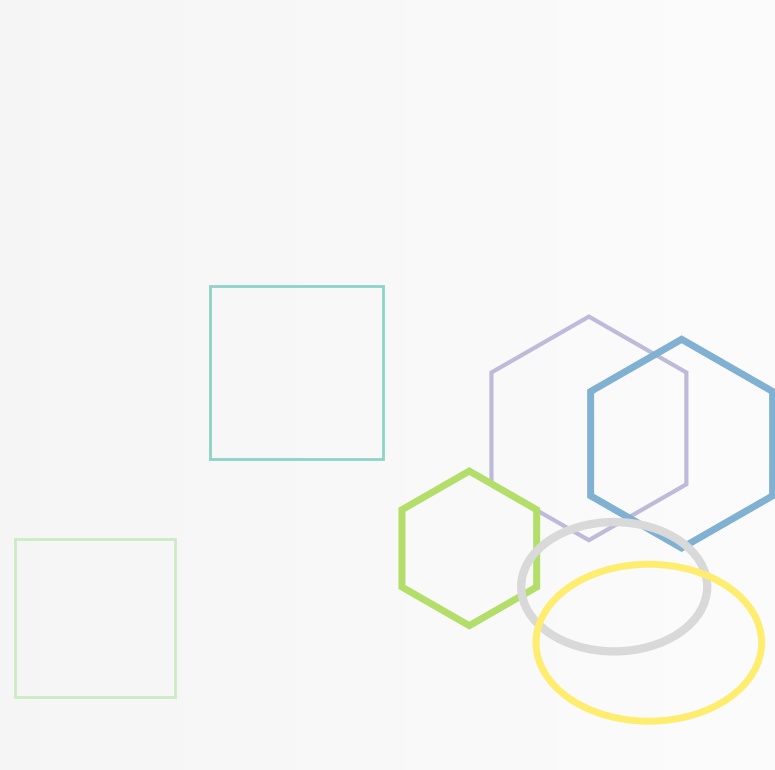[{"shape": "square", "thickness": 1, "radius": 0.56, "center": [0.383, 0.516]}, {"shape": "hexagon", "thickness": 1.5, "radius": 0.73, "center": [0.76, 0.444]}, {"shape": "hexagon", "thickness": 2.5, "radius": 0.68, "center": [0.88, 0.424]}, {"shape": "hexagon", "thickness": 2.5, "radius": 0.5, "center": [0.606, 0.288]}, {"shape": "oval", "thickness": 3, "radius": 0.6, "center": [0.793, 0.238]}, {"shape": "square", "thickness": 1, "radius": 0.51, "center": [0.123, 0.197]}, {"shape": "oval", "thickness": 2.5, "radius": 0.73, "center": [0.837, 0.165]}]